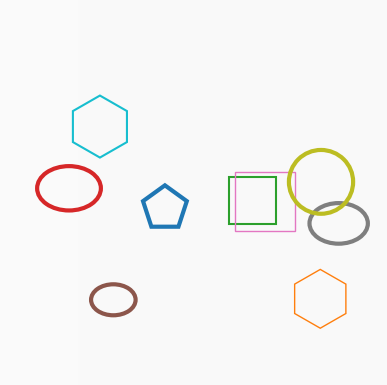[{"shape": "pentagon", "thickness": 3, "radius": 0.3, "center": [0.426, 0.459]}, {"shape": "hexagon", "thickness": 1, "radius": 0.38, "center": [0.826, 0.224]}, {"shape": "square", "thickness": 1.5, "radius": 0.3, "center": [0.652, 0.479]}, {"shape": "oval", "thickness": 3, "radius": 0.41, "center": [0.178, 0.511]}, {"shape": "oval", "thickness": 3, "radius": 0.29, "center": [0.292, 0.221]}, {"shape": "square", "thickness": 1, "radius": 0.39, "center": [0.683, 0.476]}, {"shape": "oval", "thickness": 3, "radius": 0.38, "center": [0.874, 0.42]}, {"shape": "circle", "thickness": 3, "radius": 0.41, "center": [0.828, 0.528]}, {"shape": "hexagon", "thickness": 1.5, "radius": 0.4, "center": [0.258, 0.671]}]